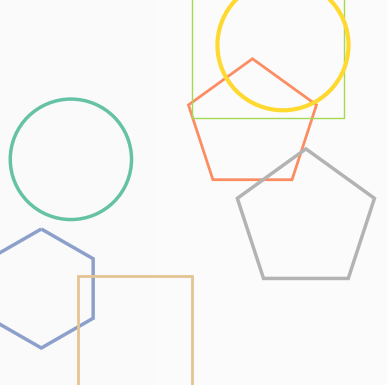[{"shape": "circle", "thickness": 2.5, "radius": 0.78, "center": [0.183, 0.586]}, {"shape": "pentagon", "thickness": 2, "radius": 0.87, "center": [0.652, 0.674]}, {"shape": "hexagon", "thickness": 2.5, "radius": 0.77, "center": [0.107, 0.251]}, {"shape": "square", "thickness": 1, "radius": 0.98, "center": [0.691, 0.889]}, {"shape": "circle", "thickness": 3, "radius": 0.85, "center": [0.73, 0.883]}, {"shape": "square", "thickness": 2, "radius": 0.73, "center": [0.349, 0.136]}, {"shape": "pentagon", "thickness": 2.5, "radius": 0.93, "center": [0.789, 0.427]}]